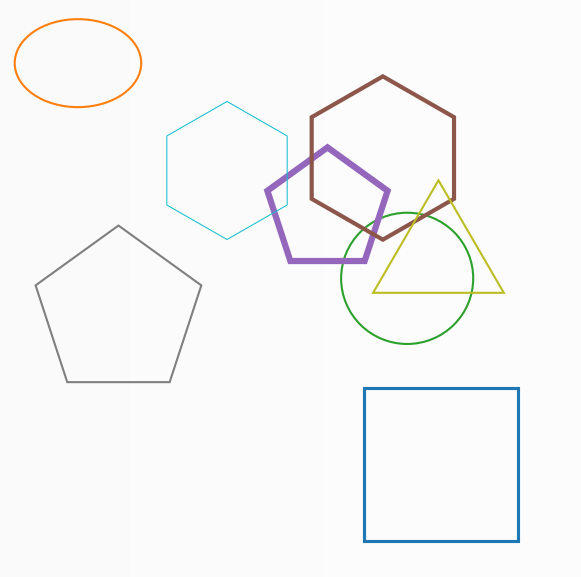[{"shape": "square", "thickness": 1.5, "radius": 0.66, "center": [0.759, 0.195]}, {"shape": "oval", "thickness": 1, "radius": 0.54, "center": [0.134, 0.89]}, {"shape": "circle", "thickness": 1, "radius": 0.57, "center": [0.7, 0.517]}, {"shape": "pentagon", "thickness": 3, "radius": 0.54, "center": [0.563, 0.635]}, {"shape": "hexagon", "thickness": 2, "radius": 0.71, "center": [0.659, 0.726]}, {"shape": "pentagon", "thickness": 1, "radius": 0.75, "center": [0.204, 0.459]}, {"shape": "triangle", "thickness": 1, "radius": 0.65, "center": [0.754, 0.557]}, {"shape": "hexagon", "thickness": 0.5, "radius": 0.6, "center": [0.391, 0.704]}]